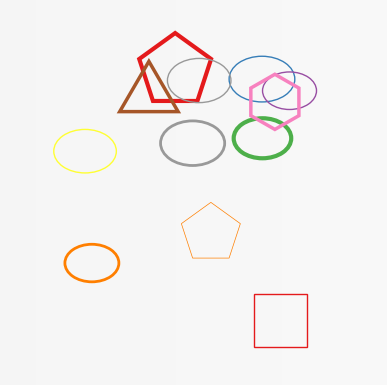[{"shape": "square", "thickness": 1, "radius": 0.34, "center": [0.723, 0.167]}, {"shape": "pentagon", "thickness": 3, "radius": 0.49, "center": [0.452, 0.817]}, {"shape": "oval", "thickness": 1, "radius": 0.42, "center": [0.676, 0.795]}, {"shape": "oval", "thickness": 3, "radius": 0.37, "center": [0.677, 0.641]}, {"shape": "oval", "thickness": 1, "radius": 0.35, "center": [0.747, 0.764]}, {"shape": "oval", "thickness": 2, "radius": 0.35, "center": [0.237, 0.317]}, {"shape": "pentagon", "thickness": 0.5, "radius": 0.4, "center": [0.544, 0.394]}, {"shape": "oval", "thickness": 1, "radius": 0.4, "center": [0.219, 0.607]}, {"shape": "triangle", "thickness": 2.5, "radius": 0.43, "center": [0.384, 0.754]}, {"shape": "hexagon", "thickness": 2.5, "radius": 0.36, "center": [0.709, 0.735]}, {"shape": "oval", "thickness": 2, "radius": 0.41, "center": [0.497, 0.628]}, {"shape": "oval", "thickness": 1, "radius": 0.41, "center": [0.514, 0.791]}]